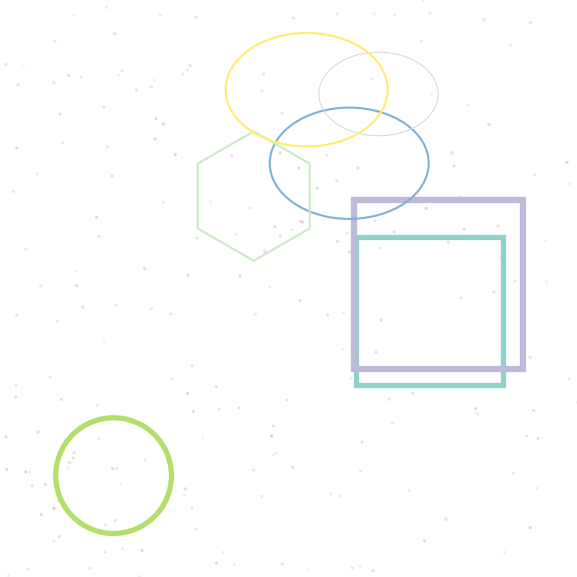[{"shape": "square", "thickness": 2.5, "radius": 0.64, "center": [0.743, 0.461]}, {"shape": "square", "thickness": 3, "radius": 0.73, "center": [0.759, 0.506]}, {"shape": "oval", "thickness": 1, "radius": 0.69, "center": [0.605, 0.716]}, {"shape": "circle", "thickness": 2.5, "radius": 0.5, "center": [0.197, 0.176]}, {"shape": "oval", "thickness": 0.5, "radius": 0.52, "center": [0.655, 0.836]}, {"shape": "hexagon", "thickness": 1, "radius": 0.56, "center": [0.439, 0.66]}, {"shape": "oval", "thickness": 1, "radius": 0.7, "center": [0.531, 0.844]}]